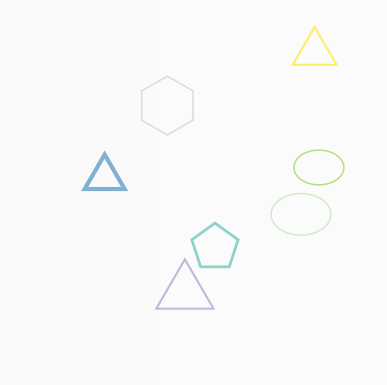[{"shape": "pentagon", "thickness": 2, "radius": 0.31, "center": [0.555, 0.358]}, {"shape": "triangle", "thickness": 1.5, "radius": 0.43, "center": [0.477, 0.241]}, {"shape": "triangle", "thickness": 3, "radius": 0.3, "center": [0.27, 0.539]}, {"shape": "oval", "thickness": 1, "radius": 0.32, "center": [0.823, 0.565]}, {"shape": "hexagon", "thickness": 1, "radius": 0.38, "center": [0.432, 0.726]}, {"shape": "oval", "thickness": 1, "radius": 0.39, "center": [0.777, 0.443]}, {"shape": "triangle", "thickness": 1.5, "radius": 0.33, "center": [0.812, 0.864]}]